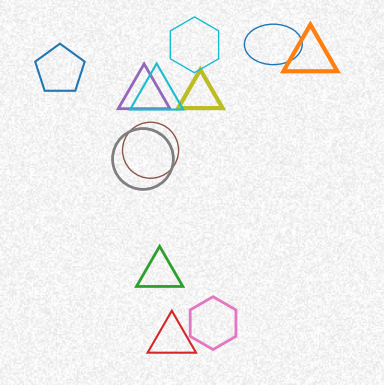[{"shape": "oval", "thickness": 1, "radius": 0.38, "center": [0.71, 0.885]}, {"shape": "pentagon", "thickness": 1.5, "radius": 0.34, "center": [0.156, 0.819]}, {"shape": "triangle", "thickness": 3, "radius": 0.4, "center": [0.806, 0.855]}, {"shape": "triangle", "thickness": 2, "radius": 0.35, "center": [0.415, 0.291]}, {"shape": "triangle", "thickness": 1.5, "radius": 0.36, "center": [0.446, 0.12]}, {"shape": "triangle", "thickness": 2, "radius": 0.39, "center": [0.374, 0.756]}, {"shape": "circle", "thickness": 1, "radius": 0.36, "center": [0.391, 0.61]}, {"shape": "hexagon", "thickness": 2, "radius": 0.34, "center": [0.553, 0.161]}, {"shape": "circle", "thickness": 2, "radius": 0.4, "center": [0.371, 0.587]}, {"shape": "triangle", "thickness": 3, "radius": 0.33, "center": [0.52, 0.752]}, {"shape": "hexagon", "thickness": 1, "radius": 0.36, "center": [0.505, 0.884]}, {"shape": "triangle", "thickness": 1.5, "radius": 0.4, "center": [0.407, 0.755]}]